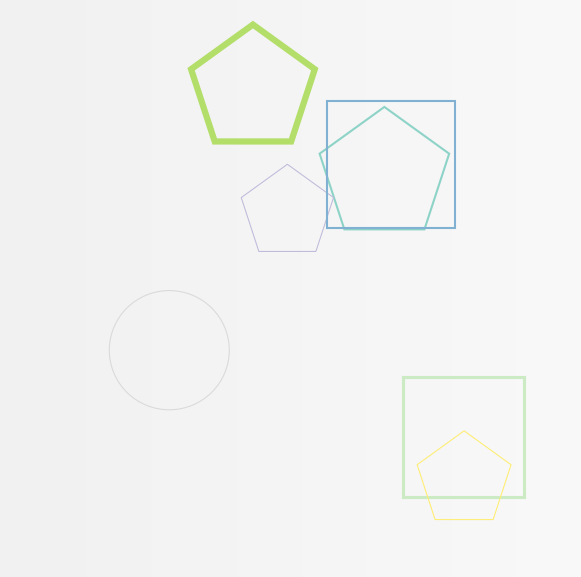[{"shape": "pentagon", "thickness": 1, "radius": 0.59, "center": [0.661, 0.697]}, {"shape": "pentagon", "thickness": 0.5, "radius": 0.42, "center": [0.494, 0.631]}, {"shape": "square", "thickness": 1, "radius": 0.55, "center": [0.673, 0.715]}, {"shape": "pentagon", "thickness": 3, "radius": 0.56, "center": [0.435, 0.845]}, {"shape": "circle", "thickness": 0.5, "radius": 0.52, "center": [0.291, 0.393]}, {"shape": "square", "thickness": 1.5, "radius": 0.52, "center": [0.797, 0.242]}, {"shape": "pentagon", "thickness": 0.5, "radius": 0.42, "center": [0.798, 0.168]}]